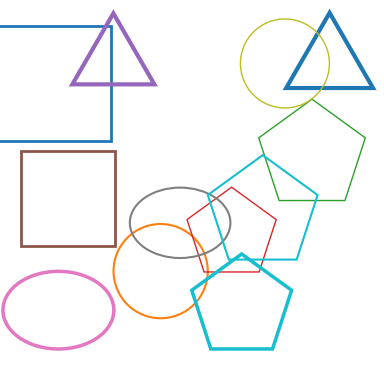[{"shape": "triangle", "thickness": 3, "radius": 0.65, "center": [0.856, 0.836]}, {"shape": "square", "thickness": 2, "radius": 0.74, "center": [0.14, 0.783]}, {"shape": "circle", "thickness": 1.5, "radius": 0.61, "center": [0.417, 0.296]}, {"shape": "pentagon", "thickness": 1, "radius": 0.73, "center": [0.81, 0.597]}, {"shape": "pentagon", "thickness": 1, "radius": 0.61, "center": [0.602, 0.392]}, {"shape": "triangle", "thickness": 3, "radius": 0.61, "center": [0.294, 0.842]}, {"shape": "square", "thickness": 2, "radius": 0.61, "center": [0.177, 0.484]}, {"shape": "oval", "thickness": 2.5, "radius": 0.72, "center": [0.152, 0.194]}, {"shape": "oval", "thickness": 1.5, "radius": 0.65, "center": [0.468, 0.421]}, {"shape": "circle", "thickness": 1, "radius": 0.58, "center": [0.74, 0.835]}, {"shape": "pentagon", "thickness": 1.5, "radius": 0.75, "center": [0.682, 0.447]}, {"shape": "pentagon", "thickness": 2.5, "radius": 0.68, "center": [0.628, 0.204]}]